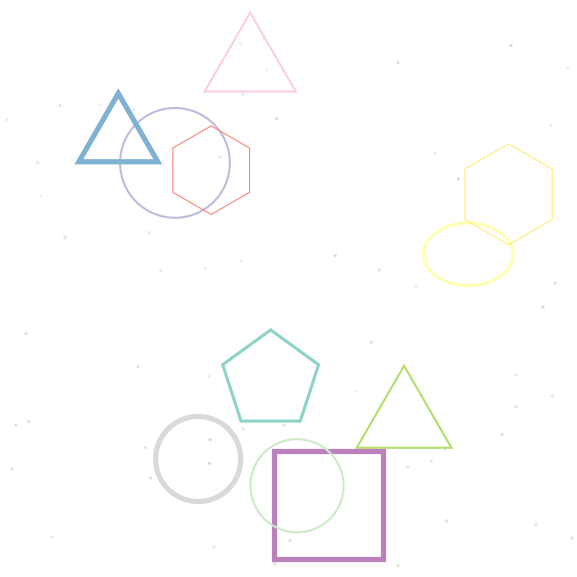[{"shape": "pentagon", "thickness": 1.5, "radius": 0.44, "center": [0.469, 0.341]}, {"shape": "oval", "thickness": 1.5, "radius": 0.39, "center": [0.811, 0.559]}, {"shape": "circle", "thickness": 1, "radius": 0.48, "center": [0.303, 0.717]}, {"shape": "hexagon", "thickness": 0.5, "radius": 0.38, "center": [0.366, 0.704]}, {"shape": "triangle", "thickness": 2.5, "radius": 0.39, "center": [0.205, 0.758]}, {"shape": "triangle", "thickness": 1, "radius": 0.47, "center": [0.7, 0.271]}, {"shape": "triangle", "thickness": 1, "radius": 0.46, "center": [0.433, 0.886]}, {"shape": "circle", "thickness": 2.5, "radius": 0.37, "center": [0.343, 0.204]}, {"shape": "square", "thickness": 2.5, "radius": 0.47, "center": [0.569, 0.125]}, {"shape": "circle", "thickness": 1, "radius": 0.4, "center": [0.514, 0.158]}, {"shape": "hexagon", "thickness": 0.5, "radius": 0.44, "center": [0.881, 0.663]}]